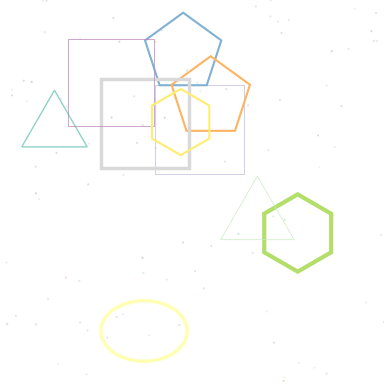[{"shape": "triangle", "thickness": 1, "radius": 0.49, "center": [0.141, 0.668]}, {"shape": "oval", "thickness": 2.5, "radius": 0.56, "center": [0.374, 0.14]}, {"shape": "square", "thickness": 0.5, "radius": 0.58, "center": [0.519, 0.665]}, {"shape": "pentagon", "thickness": 1.5, "radius": 0.52, "center": [0.476, 0.863]}, {"shape": "pentagon", "thickness": 1.5, "radius": 0.54, "center": [0.547, 0.747]}, {"shape": "hexagon", "thickness": 3, "radius": 0.5, "center": [0.773, 0.395]}, {"shape": "square", "thickness": 2.5, "radius": 0.58, "center": [0.377, 0.68]}, {"shape": "square", "thickness": 0.5, "radius": 0.56, "center": [0.288, 0.785]}, {"shape": "triangle", "thickness": 0.5, "radius": 0.55, "center": [0.668, 0.432]}, {"shape": "hexagon", "thickness": 1.5, "radius": 0.43, "center": [0.469, 0.683]}]